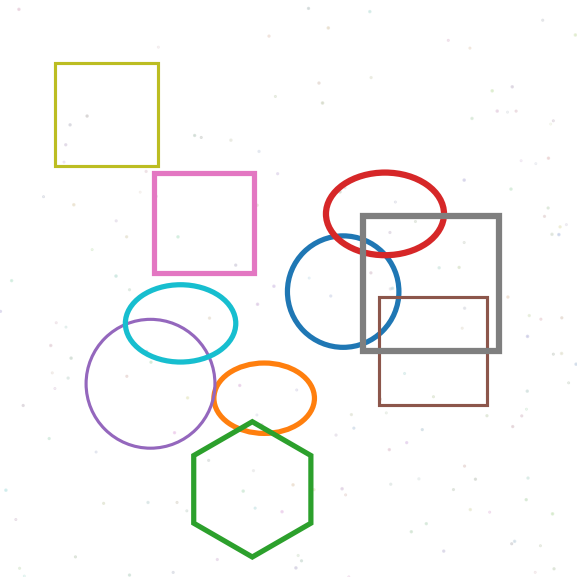[{"shape": "circle", "thickness": 2.5, "radius": 0.48, "center": [0.594, 0.494]}, {"shape": "oval", "thickness": 2.5, "radius": 0.44, "center": [0.457, 0.31]}, {"shape": "hexagon", "thickness": 2.5, "radius": 0.59, "center": [0.437, 0.152]}, {"shape": "oval", "thickness": 3, "radius": 0.51, "center": [0.667, 0.629]}, {"shape": "circle", "thickness": 1.5, "radius": 0.56, "center": [0.261, 0.335]}, {"shape": "square", "thickness": 1.5, "radius": 0.47, "center": [0.751, 0.392]}, {"shape": "square", "thickness": 2.5, "radius": 0.43, "center": [0.354, 0.613]}, {"shape": "square", "thickness": 3, "radius": 0.59, "center": [0.746, 0.508]}, {"shape": "square", "thickness": 1.5, "radius": 0.44, "center": [0.184, 0.801]}, {"shape": "oval", "thickness": 2.5, "radius": 0.48, "center": [0.313, 0.439]}]